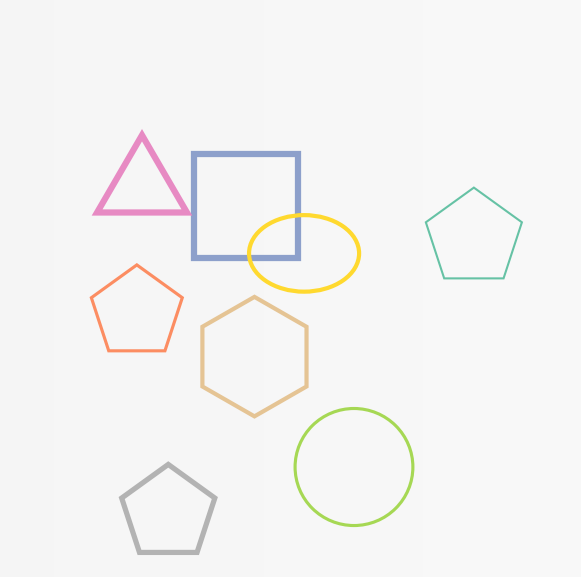[{"shape": "pentagon", "thickness": 1, "radius": 0.43, "center": [0.815, 0.587]}, {"shape": "pentagon", "thickness": 1.5, "radius": 0.41, "center": [0.235, 0.458]}, {"shape": "square", "thickness": 3, "radius": 0.45, "center": [0.423, 0.642]}, {"shape": "triangle", "thickness": 3, "radius": 0.45, "center": [0.244, 0.676]}, {"shape": "circle", "thickness": 1.5, "radius": 0.51, "center": [0.609, 0.19]}, {"shape": "oval", "thickness": 2, "radius": 0.47, "center": [0.523, 0.56]}, {"shape": "hexagon", "thickness": 2, "radius": 0.52, "center": [0.438, 0.382]}, {"shape": "pentagon", "thickness": 2.5, "radius": 0.42, "center": [0.289, 0.111]}]